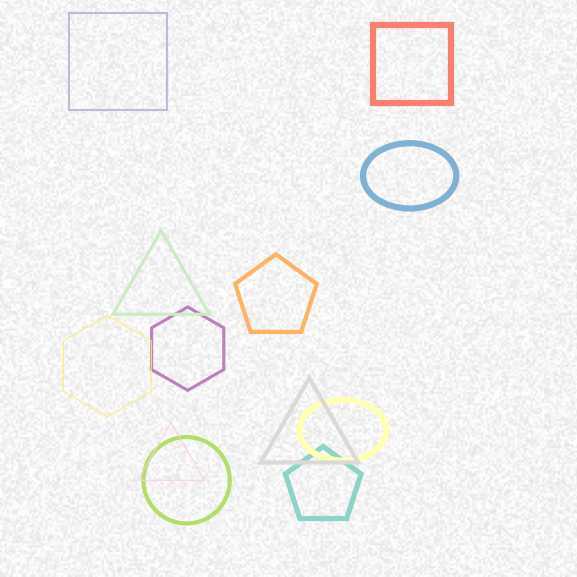[{"shape": "pentagon", "thickness": 2.5, "radius": 0.34, "center": [0.56, 0.157]}, {"shape": "oval", "thickness": 3, "radius": 0.38, "center": [0.594, 0.254]}, {"shape": "square", "thickness": 1, "radius": 0.42, "center": [0.204, 0.892]}, {"shape": "square", "thickness": 3, "radius": 0.33, "center": [0.713, 0.888]}, {"shape": "oval", "thickness": 3, "radius": 0.4, "center": [0.709, 0.695]}, {"shape": "pentagon", "thickness": 2, "radius": 0.37, "center": [0.478, 0.485]}, {"shape": "circle", "thickness": 2, "radius": 0.37, "center": [0.323, 0.167]}, {"shape": "triangle", "thickness": 0.5, "radius": 0.33, "center": [0.296, 0.201]}, {"shape": "triangle", "thickness": 2, "radius": 0.49, "center": [0.536, 0.247]}, {"shape": "hexagon", "thickness": 1.5, "radius": 0.36, "center": [0.325, 0.395]}, {"shape": "triangle", "thickness": 1.5, "radius": 0.48, "center": [0.279, 0.503]}, {"shape": "hexagon", "thickness": 0.5, "radius": 0.44, "center": [0.186, 0.365]}]